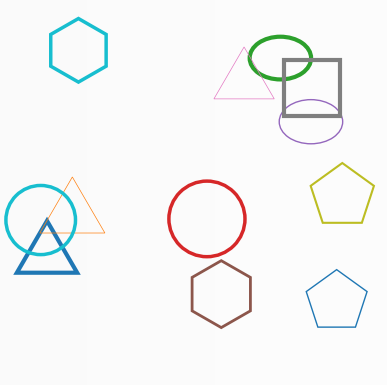[{"shape": "triangle", "thickness": 3, "radius": 0.45, "center": [0.121, 0.337]}, {"shape": "pentagon", "thickness": 1, "radius": 0.41, "center": [0.869, 0.217]}, {"shape": "triangle", "thickness": 0.5, "radius": 0.48, "center": [0.187, 0.443]}, {"shape": "oval", "thickness": 3, "radius": 0.4, "center": [0.724, 0.849]}, {"shape": "circle", "thickness": 2.5, "radius": 0.49, "center": [0.534, 0.431]}, {"shape": "oval", "thickness": 1, "radius": 0.41, "center": [0.802, 0.684]}, {"shape": "hexagon", "thickness": 2, "radius": 0.43, "center": [0.571, 0.236]}, {"shape": "triangle", "thickness": 0.5, "radius": 0.45, "center": [0.63, 0.788]}, {"shape": "square", "thickness": 3, "radius": 0.36, "center": [0.806, 0.771]}, {"shape": "pentagon", "thickness": 1.5, "radius": 0.43, "center": [0.883, 0.491]}, {"shape": "hexagon", "thickness": 2.5, "radius": 0.41, "center": [0.202, 0.869]}, {"shape": "circle", "thickness": 2.5, "radius": 0.45, "center": [0.105, 0.428]}]